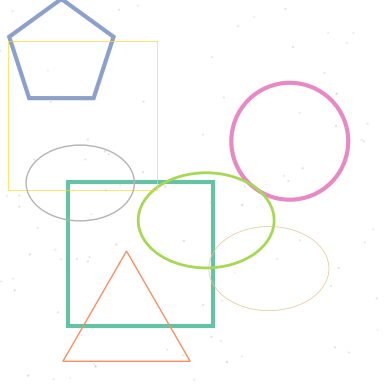[{"shape": "square", "thickness": 3, "radius": 0.94, "center": [0.365, 0.34]}, {"shape": "triangle", "thickness": 1, "radius": 0.95, "center": [0.329, 0.157]}, {"shape": "pentagon", "thickness": 3, "radius": 0.71, "center": [0.159, 0.86]}, {"shape": "circle", "thickness": 3, "radius": 0.76, "center": [0.753, 0.633]}, {"shape": "oval", "thickness": 2, "radius": 0.88, "center": [0.535, 0.428]}, {"shape": "square", "thickness": 0.5, "radius": 0.96, "center": [0.214, 0.7]}, {"shape": "oval", "thickness": 0.5, "radius": 0.78, "center": [0.698, 0.302]}, {"shape": "oval", "thickness": 1, "radius": 0.7, "center": [0.208, 0.525]}]